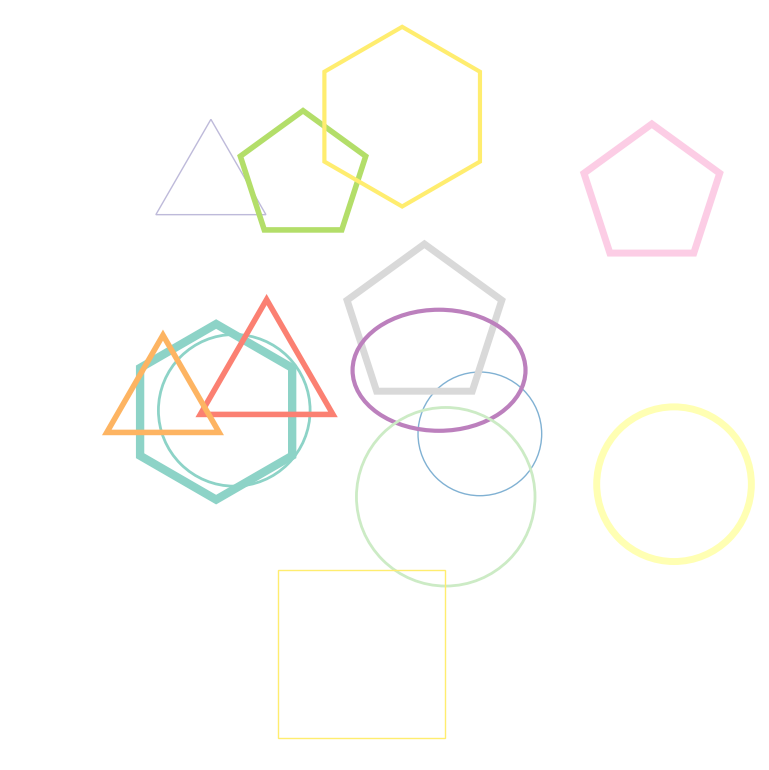[{"shape": "circle", "thickness": 1, "radius": 0.49, "center": [0.304, 0.467]}, {"shape": "hexagon", "thickness": 3, "radius": 0.57, "center": [0.281, 0.465]}, {"shape": "circle", "thickness": 2.5, "radius": 0.5, "center": [0.875, 0.371]}, {"shape": "triangle", "thickness": 0.5, "radius": 0.41, "center": [0.274, 0.762]}, {"shape": "triangle", "thickness": 2, "radius": 0.5, "center": [0.346, 0.512]}, {"shape": "circle", "thickness": 0.5, "radius": 0.4, "center": [0.623, 0.437]}, {"shape": "triangle", "thickness": 2, "radius": 0.42, "center": [0.212, 0.481]}, {"shape": "pentagon", "thickness": 2, "radius": 0.43, "center": [0.394, 0.771]}, {"shape": "pentagon", "thickness": 2.5, "radius": 0.46, "center": [0.847, 0.746]}, {"shape": "pentagon", "thickness": 2.5, "radius": 0.53, "center": [0.551, 0.577]}, {"shape": "oval", "thickness": 1.5, "radius": 0.56, "center": [0.57, 0.519]}, {"shape": "circle", "thickness": 1, "radius": 0.58, "center": [0.579, 0.355]}, {"shape": "square", "thickness": 0.5, "radius": 0.54, "center": [0.469, 0.151]}, {"shape": "hexagon", "thickness": 1.5, "radius": 0.58, "center": [0.522, 0.848]}]